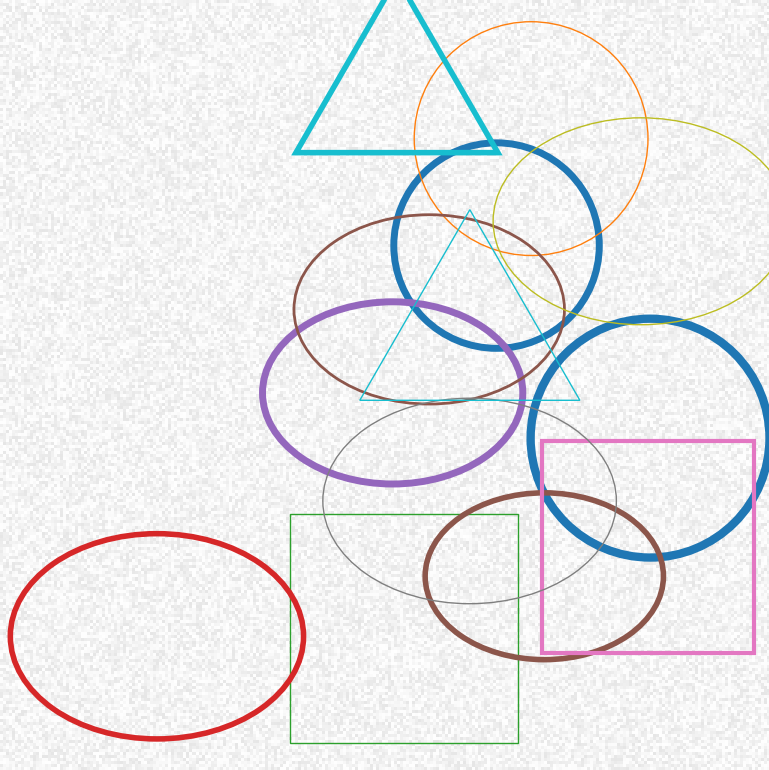[{"shape": "circle", "thickness": 3, "radius": 0.78, "center": [0.844, 0.431]}, {"shape": "circle", "thickness": 2.5, "radius": 0.67, "center": [0.645, 0.681]}, {"shape": "circle", "thickness": 0.5, "radius": 0.76, "center": [0.69, 0.82]}, {"shape": "square", "thickness": 0.5, "radius": 0.74, "center": [0.524, 0.183]}, {"shape": "oval", "thickness": 2, "radius": 0.95, "center": [0.204, 0.174]}, {"shape": "oval", "thickness": 2.5, "radius": 0.85, "center": [0.51, 0.49]}, {"shape": "oval", "thickness": 2, "radius": 0.77, "center": [0.707, 0.252]}, {"shape": "oval", "thickness": 1, "radius": 0.88, "center": [0.557, 0.598]}, {"shape": "square", "thickness": 1.5, "radius": 0.69, "center": [0.841, 0.29]}, {"shape": "oval", "thickness": 0.5, "radius": 0.95, "center": [0.61, 0.349]}, {"shape": "oval", "thickness": 0.5, "radius": 0.96, "center": [0.832, 0.713]}, {"shape": "triangle", "thickness": 2, "radius": 0.76, "center": [0.515, 0.877]}, {"shape": "triangle", "thickness": 0.5, "radius": 0.83, "center": [0.61, 0.563]}]